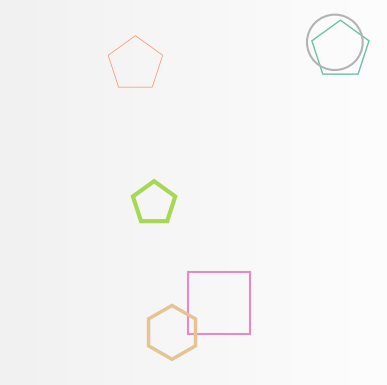[{"shape": "pentagon", "thickness": 1, "radius": 0.39, "center": [0.879, 0.87]}, {"shape": "pentagon", "thickness": 0.5, "radius": 0.37, "center": [0.35, 0.833]}, {"shape": "square", "thickness": 1.5, "radius": 0.4, "center": [0.565, 0.212]}, {"shape": "pentagon", "thickness": 3, "radius": 0.29, "center": [0.398, 0.472]}, {"shape": "hexagon", "thickness": 2.5, "radius": 0.35, "center": [0.444, 0.137]}, {"shape": "circle", "thickness": 1.5, "radius": 0.36, "center": [0.864, 0.89]}]